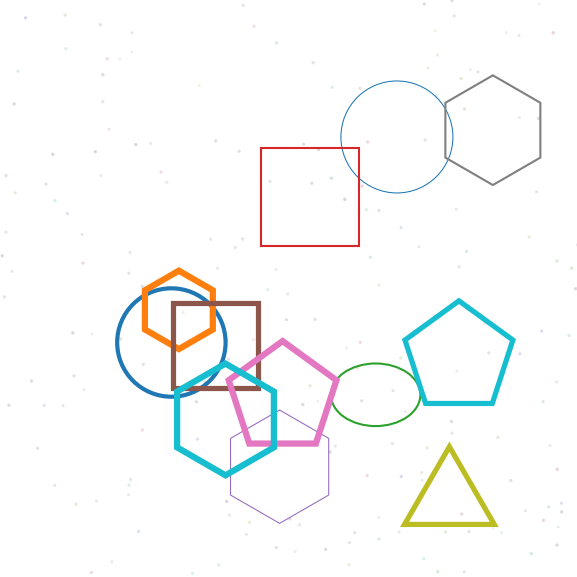[{"shape": "circle", "thickness": 0.5, "radius": 0.48, "center": [0.687, 0.762]}, {"shape": "circle", "thickness": 2, "radius": 0.47, "center": [0.297, 0.406]}, {"shape": "hexagon", "thickness": 3, "radius": 0.34, "center": [0.31, 0.463]}, {"shape": "oval", "thickness": 1, "radius": 0.39, "center": [0.65, 0.316]}, {"shape": "square", "thickness": 1, "radius": 0.42, "center": [0.536, 0.658]}, {"shape": "hexagon", "thickness": 0.5, "radius": 0.49, "center": [0.484, 0.191]}, {"shape": "square", "thickness": 2.5, "radius": 0.37, "center": [0.373, 0.401]}, {"shape": "pentagon", "thickness": 3, "radius": 0.49, "center": [0.489, 0.31]}, {"shape": "hexagon", "thickness": 1, "radius": 0.47, "center": [0.853, 0.774]}, {"shape": "triangle", "thickness": 2.5, "radius": 0.45, "center": [0.778, 0.136]}, {"shape": "pentagon", "thickness": 2.5, "radius": 0.49, "center": [0.795, 0.38]}, {"shape": "hexagon", "thickness": 3, "radius": 0.48, "center": [0.39, 0.273]}]